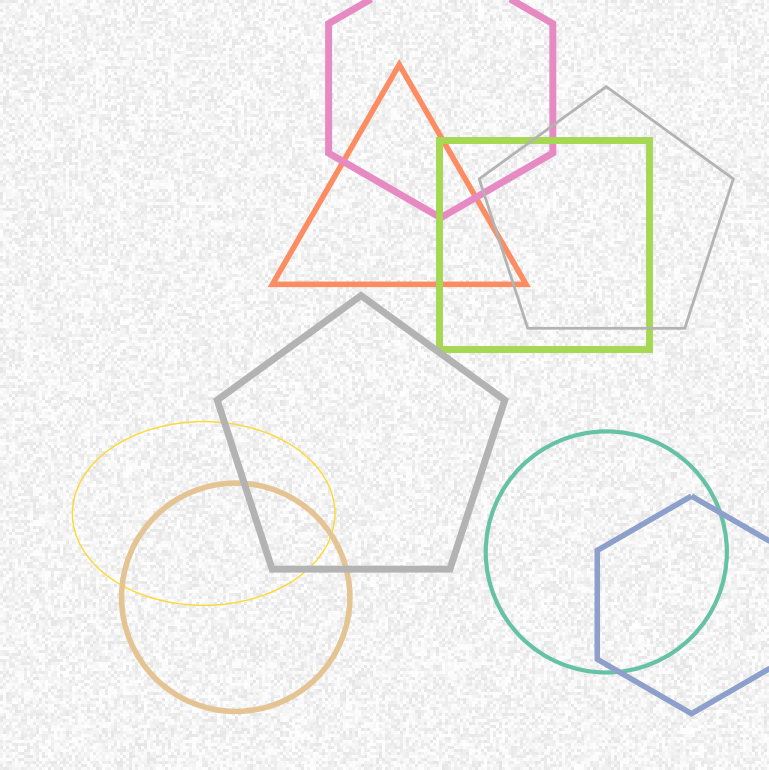[{"shape": "circle", "thickness": 1.5, "radius": 0.78, "center": [0.787, 0.283]}, {"shape": "triangle", "thickness": 2, "radius": 0.95, "center": [0.518, 0.726]}, {"shape": "hexagon", "thickness": 2, "radius": 0.71, "center": [0.898, 0.214]}, {"shape": "hexagon", "thickness": 2.5, "radius": 0.84, "center": [0.572, 0.885]}, {"shape": "square", "thickness": 2.5, "radius": 0.68, "center": [0.706, 0.683]}, {"shape": "oval", "thickness": 0.5, "radius": 0.85, "center": [0.264, 0.333]}, {"shape": "circle", "thickness": 2, "radius": 0.74, "center": [0.306, 0.224]}, {"shape": "pentagon", "thickness": 1, "radius": 0.87, "center": [0.787, 0.714]}, {"shape": "pentagon", "thickness": 2.5, "radius": 0.98, "center": [0.469, 0.42]}]